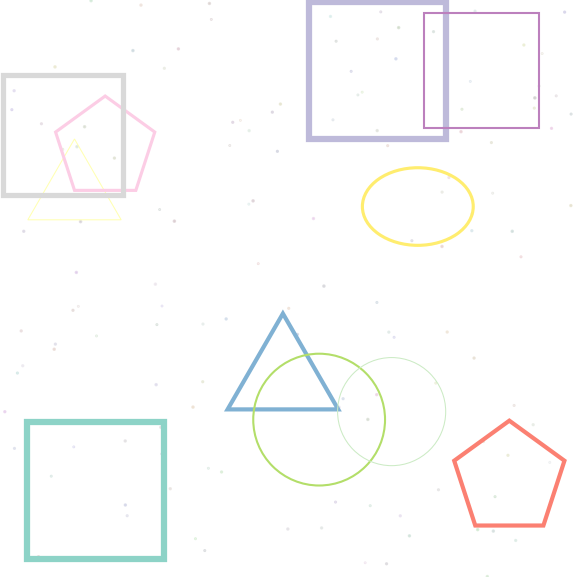[{"shape": "square", "thickness": 3, "radius": 0.59, "center": [0.165, 0.149]}, {"shape": "triangle", "thickness": 0.5, "radius": 0.47, "center": [0.129, 0.665]}, {"shape": "square", "thickness": 3, "radius": 0.59, "center": [0.653, 0.877]}, {"shape": "pentagon", "thickness": 2, "radius": 0.5, "center": [0.882, 0.17]}, {"shape": "triangle", "thickness": 2, "radius": 0.55, "center": [0.49, 0.346]}, {"shape": "circle", "thickness": 1, "radius": 0.57, "center": [0.553, 0.273]}, {"shape": "pentagon", "thickness": 1.5, "radius": 0.45, "center": [0.182, 0.743]}, {"shape": "square", "thickness": 2.5, "radius": 0.52, "center": [0.109, 0.766]}, {"shape": "square", "thickness": 1, "radius": 0.5, "center": [0.834, 0.877]}, {"shape": "circle", "thickness": 0.5, "radius": 0.47, "center": [0.678, 0.286]}, {"shape": "oval", "thickness": 1.5, "radius": 0.48, "center": [0.723, 0.641]}]